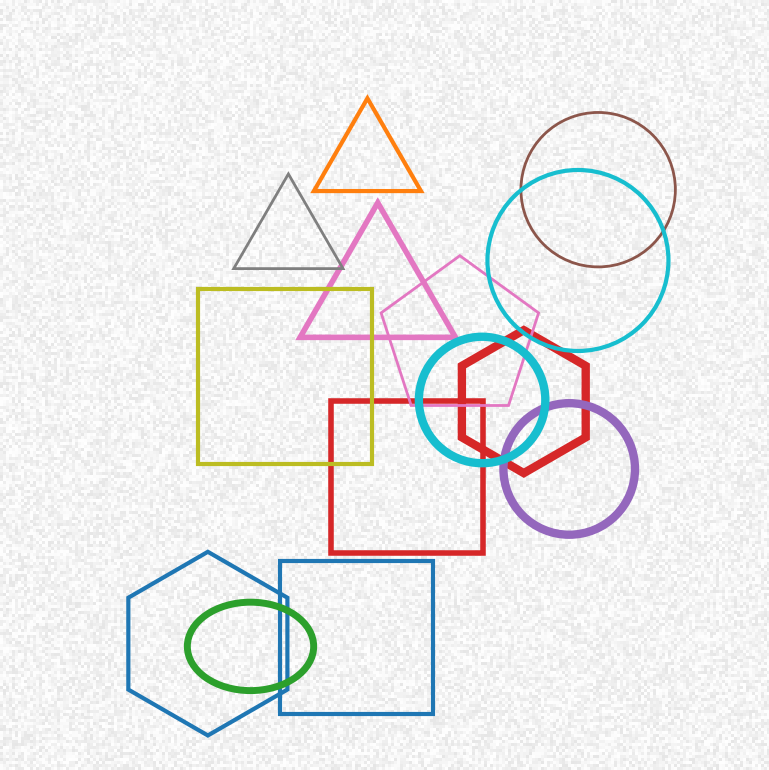[{"shape": "square", "thickness": 1.5, "radius": 0.5, "center": [0.463, 0.172]}, {"shape": "hexagon", "thickness": 1.5, "radius": 0.6, "center": [0.27, 0.164]}, {"shape": "triangle", "thickness": 1.5, "radius": 0.4, "center": [0.477, 0.792]}, {"shape": "oval", "thickness": 2.5, "radius": 0.41, "center": [0.325, 0.161]}, {"shape": "hexagon", "thickness": 3, "radius": 0.46, "center": [0.68, 0.478]}, {"shape": "square", "thickness": 2, "radius": 0.49, "center": [0.529, 0.381]}, {"shape": "circle", "thickness": 3, "radius": 0.43, "center": [0.739, 0.391]}, {"shape": "circle", "thickness": 1, "radius": 0.5, "center": [0.777, 0.754]}, {"shape": "pentagon", "thickness": 1, "radius": 0.54, "center": [0.597, 0.56]}, {"shape": "triangle", "thickness": 2, "radius": 0.58, "center": [0.491, 0.62]}, {"shape": "triangle", "thickness": 1, "radius": 0.41, "center": [0.375, 0.692]}, {"shape": "square", "thickness": 1.5, "radius": 0.57, "center": [0.37, 0.511]}, {"shape": "circle", "thickness": 3, "radius": 0.41, "center": [0.626, 0.481]}, {"shape": "circle", "thickness": 1.5, "radius": 0.59, "center": [0.751, 0.662]}]